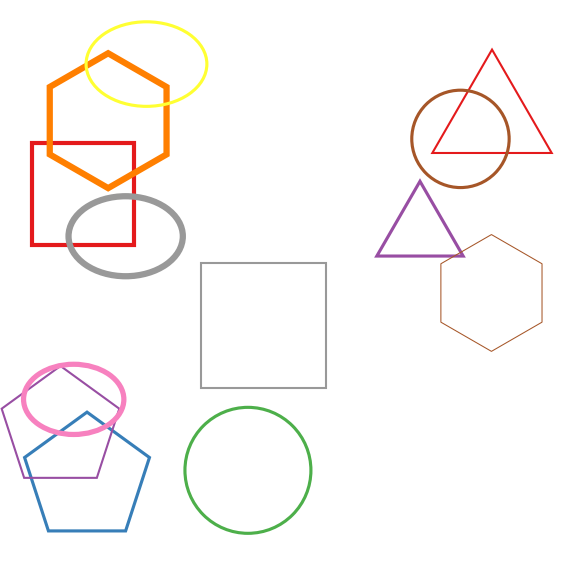[{"shape": "triangle", "thickness": 1, "radius": 0.6, "center": [0.852, 0.794]}, {"shape": "square", "thickness": 2, "radius": 0.44, "center": [0.144, 0.664]}, {"shape": "pentagon", "thickness": 1.5, "radius": 0.57, "center": [0.151, 0.172]}, {"shape": "circle", "thickness": 1.5, "radius": 0.55, "center": [0.429, 0.185]}, {"shape": "triangle", "thickness": 1.5, "radius": 0.43, "center": [0.727, 0.599]}, {"shape": "pentagon", "thickness": 1, "radius": 0.54, "center": [0.105, 0.258]}, {"shape": "hexagon", "thickness": 3, "radius": 0.58, "center": [0.187, 0.79]}, {"shape": "oval", "thickness": 1.5, "radius": 0.52, "center": [0.254, 0.888]}, {"shape": "hexagon", "thickness": 0.5, "radius": 0.51, "center": [0.851, 0.492]}, {"shape": "circle", "thickness": 1.5, "radius": 0.42, "center": [0.797, 0.759]}, {"shape": "oval", "thickness": 2.5, "radius": 0.43, "center": [0.128, 0.308]}, {"shape": "square", "thickness": 1, "radius": 0.54, "center": [0.456, 0.435]}, {"shape": "oval", "thickness": 3, "radius": 0.49, "center": [0.218, 0.59]}]